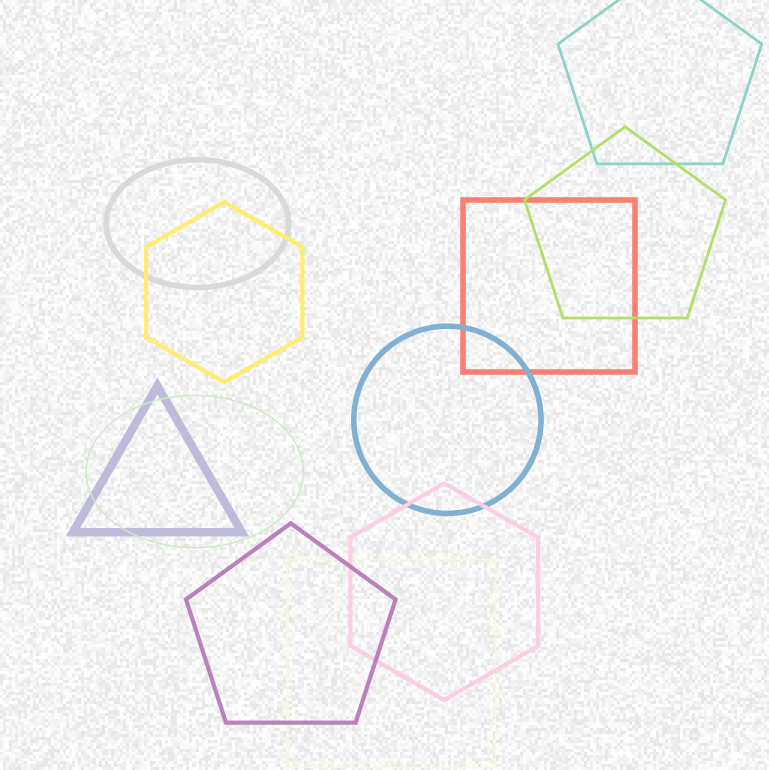[{"shape": "pentagon", "thickness": 1, "radius": 0.7, "center": [0.857, 0.9]}, {"shape": "square", "thickness": 0.5, "radius": 0.67, "center": [0.508, 0.139]}, {"shape": "triangle", "thickness": 3, "radius": 0.63, "center": [0.204, 0.372]}, {"shape": "square", "thickness": 2, "radius": 0.56, "center": [0.713, 0.628]}, {"shape": "circle", "thickness": 2, "radius": 0.61, "center": [0.581, 0.455]}, {"shape": "pentagon", "thickness": 1, "radius": 0.69, "center": [0.812, 0.698]}, {"shape": "hexagon", "thickness": 1.5, "radius": 0.7, "center": [0.577, 0.232]}, {"shape": "oval", "thickness": 2, "radius": 0.59, "center": [0.256, 0.71]}, {"shape": "pentagon", "thickness": 1.5, "radius": 0.72, "center": [0.378, 0.177]}, {"shape": "oval", "thickness": 0.5, "radius": 0.71, "center": [0.253, 0.388]}, {"shape": "hexagon", "thickness": 1.5, "radius": 0.59, "center": [0.291, 0.621]}]